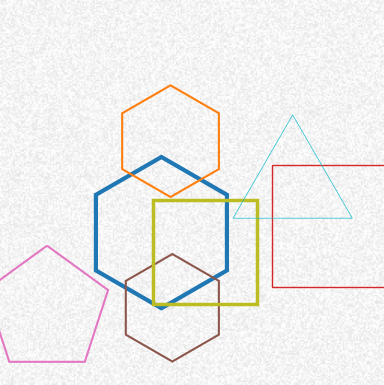[{"shape": "hexagon", "thickness": 3, "radius": 0.98, "center": [0.419, 0.396]}, {"shape": "hexagon", "thickness": 1.5, "radius": 0.73, "center": [0.443, 0.633]}, {"shape": "square", "thickness": 1, "radius": 0.79, "center": [0.866, 0.412]}, {"shape": "hexagon", "thickness": 1.5, "radius": 0.7, "center": [0.448, 0.201]}, {"shape": "pentagon", "thickness": 1.5, "radius": 0.83, "center": [0.122, 0.195]}, {"shape": "square", "thickness": 2.5, "radius": 0.68, "center": [0.533, 0.346]}, {"shape": "triangle", "thickness": 0.5, "radius": 0.89, "center": [0.76, 0.523]}]